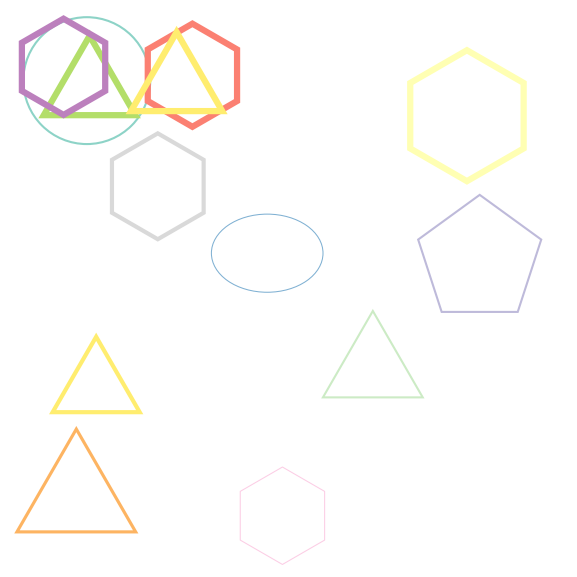[{"shape": "circle", "thickness": 1, "radius": 0.55, "center": [0.15, 0.86]}, {"shape": "hexagon", "thickness": 3, "radius": 0.57, "center": [0.809, 0.799]}, {"shape": "pentagon", "thickness": 1, "radius": 0.56, "center": [0.831, 0.55]}, {"shape": "hexagon", "thickness": 3, "radius": 0.45, "center": [0.333, 0.869]}, {"shape": "oval", "thickness": 0.5, "radius": 0.48, "center": [0.463, 0.561]}, {"shape": "triangle", "thickness": 1.5, "radius": 0.59, "center": [0.132, 0.137]}, {"shape": "triangle", "thickness": 3, "radius": 0.46, "center": [0.155, 0.845]}, {"shape": "hexagon", "thickness": 0.5, "radius": 0.42, "center": [0.489, 0.106]}, {"shape": "hexagon", "thickness": 2, "radius": 0.46, "center": [0.273, 0.677]}, {"shape": "hexagon", "thickness": 3, "radius": 0.42, "center": [0.11, 0.883]}, {"shape": "triangle", "thickness": 1, "radius": 0.5, "center": [0.646, 0.361]}, {"shape": "triangle", "thickness": 3, "radius": 0.46, "center": [0.306, 0.852]}, {"shape": "triangle", "thickness": 2, "radius": 0.44, "center": [0.167, 0.329]}]